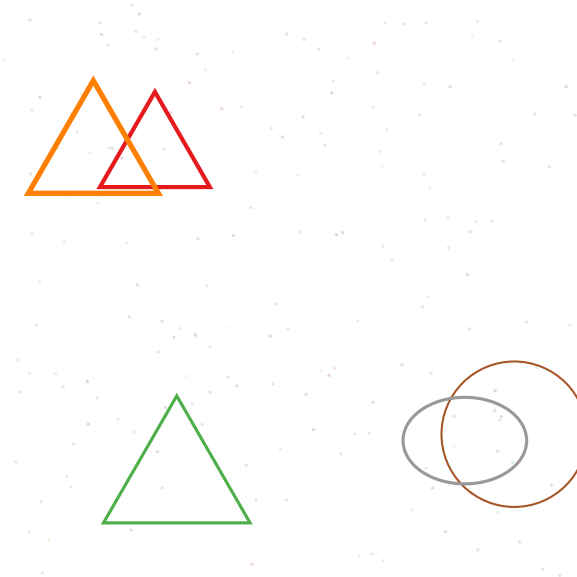[{"shape": "triangle", "thickness": 2, "radius": 0.55, "center": [0.268, 0.73]}, {"shape": "triangle", "thickness": 1.5, "radius": 0.73, "center": [0.306, 0.167]}, {"shape": "triangle", "thickness": 2.5, "radius": 0.65, "center": [0.162, 0.729]}, {"shape": "circle", "thickness": 1, "radius": 0.63, "center": [0.89, 0.247]}, {"shape": "oval", "thickness": 1.5, "radius": 0.54, "center": [0.805, 0.236]}]